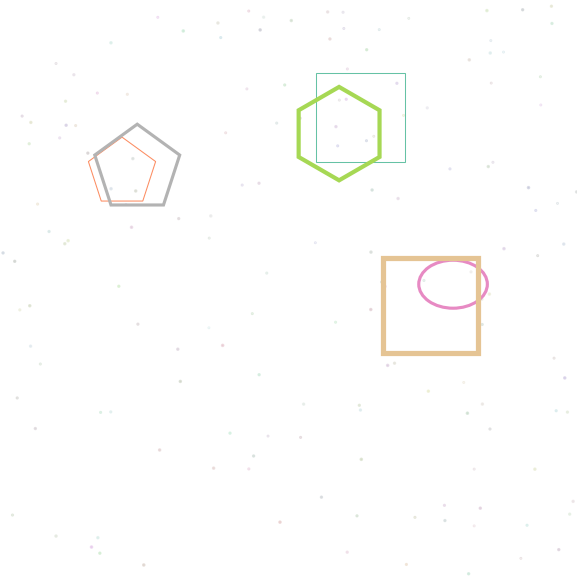[{"shape": "square", "thickness": 0.5, "radius": 0.39, "center": [0.625, 0.795]}, {"shape": "pentagon", "thickness": 0.5, "radius": 0.31, "center": [0.211, 0.7]}, {"shape": "oval", "thickness": 1.5, "radius": 0.3, "center": [0.785, 0.507]}, {"shape": "hexagon", "thickness": 2, "radius": 0.4, "center": [0.587, 0.768]}, {"shape": "square", "thickness": 2.5, "radius": 0.41, "center": [0.746, 0.47]}, {"shape": "pentagon", "thickness": 1.5, "radius": 0.39, "center": [0.238, 0.707]}]